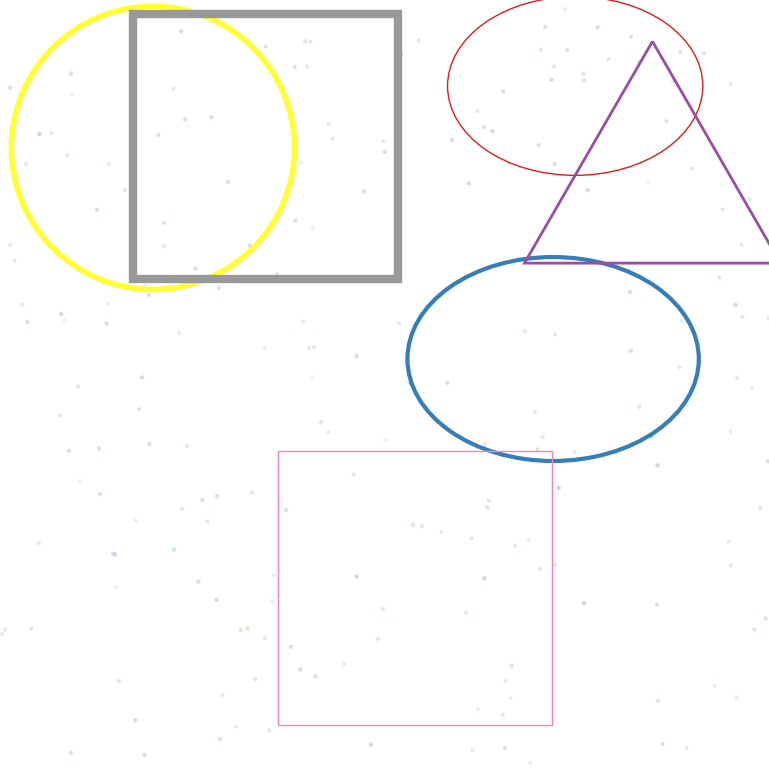[{"shape": "oval", "thickness": 0.5, "radius": 0.83, "center": [0.747, 0.888]}, {"shape": "oval", "thickness": 1.5, "radius": 0.95, "center": [0.718, 0.534]}, {"shape": "triangle", "thickness": 1, "radius": 0.96, "center": [0.847, 0.754]}, {"shape": "circle", "thickness": 2, "radius": 0.92, "center": [0.199, 0.808]}, {"shape": "square", "thickness": 0.5, "radius": 0.89, "center": [0.539, 0.236]}, {"shape": "square", "thickness": 3, "radius": 0.86, "center": [0.344, 0.81]}]